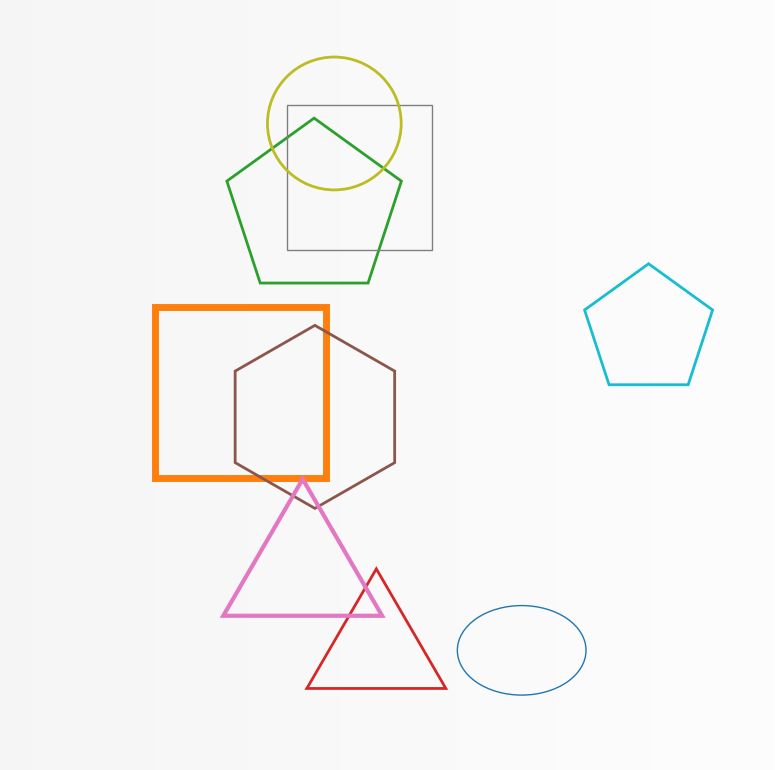[{"shape": "oval", "thickness": 0.5, "radius": 0.42, "center": [0.673, 0.155]}, {"shape": "square", "thickness": 2.5, "radius": 0.55, "center": [0.31, 0.49]}, {"shape": "pentagon", "thickness": 1, "radius": 0.59, "center": [0.405, 0.728]}, {"shape": "triangle", "thickness": 1, "radius": 0.52, "center": [0.486, 0.158]}, {"shape": "hexagon", "thickness": 1, "radius": 0.59, "center": [0.406, 0.459]}, {"shape": "triangle", "thickness": 1.5, "radius": 0.59, "center": [0.391, 0.259]}, {"shape": "square", "thickness": 0.5, "radius": 0.47, "center": [0.464, 0.77]}, {"shape": "circle", "thickness": 1, "radius": 0.43, "center": [0.431, 0.84]}, {"shape": "pentagon", "thickness": 1, "radius": 0.43, "center": [0.837, 0.571]}]